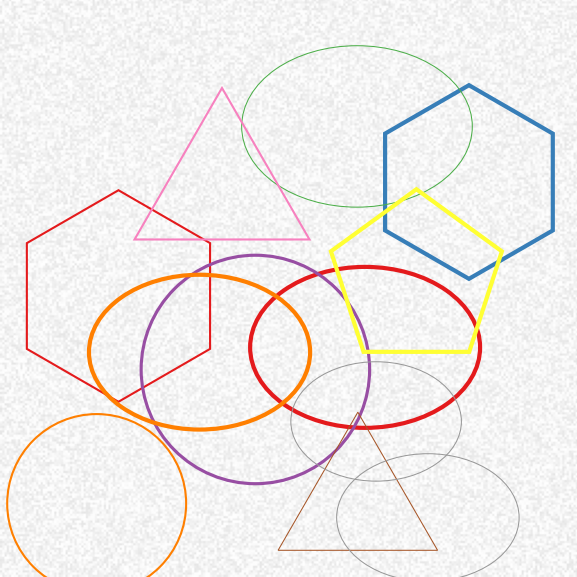[{"shape": "oval", "thickness": 2, "radius": 1.0, "center": [0.632, 0.398]}, {"shape": "hexagon", "thickness": 1, "radius": 0.92, "center": [0.205, 0.487]}, {"shape": "hexagon", "thickness": 2, "radius": 0.84, "center": [0.812, 0.684]}, {"shape": "oval", "thickness": 0.5, "radius": 1.0, "center": [0.618, 0.78]}, {"shape": "circle", "thickness": 1.5, "radius": 0.99, "center": [0.442, 0.359]}, {"shape": "oval", "thickness": 2, "radius": 0.96, "center": [0.346, 0.389]}, {"shape": "circle", "thickness": 1, "radius": 0.77, "center": [0.167, 0.127]}, {"shape": "pentagon", "thickness": 2, "radius": 0.78, "center": [0.721, 0.516]}, {"shape": "triangle", "thickness": 0.5, "radius": 0.8, "center": [0.62, 0.126]}, {"shape": "triangle", "thickness": 1, "radius": 0.87, "center": [0.384, 0.672]}, {"shape": "oval", "thickness": 0.5, "radius": 0.74, "center": [0.651, 0.269]}, {"shape": "oval", "thickness": 0.5, "radius": 0.79, "center": [0.741, 0.103]}]